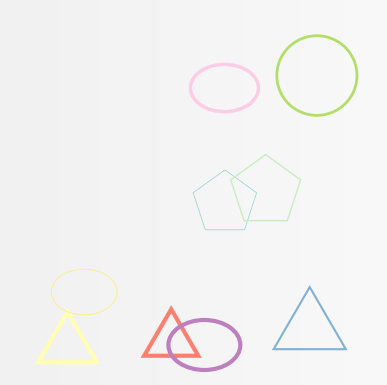[{"shape": "pentagon", "thickness": 0.5, "radius": 0.43, "center": [0.58, 0.473]}, {"shape": "triangle", "thickness": 3, "radius": 0.44, "center": [0.174, 0.103]}, {"shape": "triangle", "thickness": 3, "radius": 0.4, "center": [0.442, 0.116]}, {"shape": "triangle", "thickness": 1.5, "radius": 0.54, "center": [0.799, 0.147]}, {"shape": "circle", "thickness": 2, "radius": 0.52, "center": [0.818, 0.804]}, {"shape": "oval", "thickness": 2.5, "radius": 0.44, "center": [0.579, 0.771]}, {"shape": "oval", "thickness": 3, "radius": 0.46, "center": [0.527, 0.104]}, {"shape": "pentagon", "thickness": 1, "radius": 0.47, "center": [0.686, 0.504]}, {"shape": "oval", "thickness": 0.5, "radius": 0.42, "center": [0.217, 0.242]}]